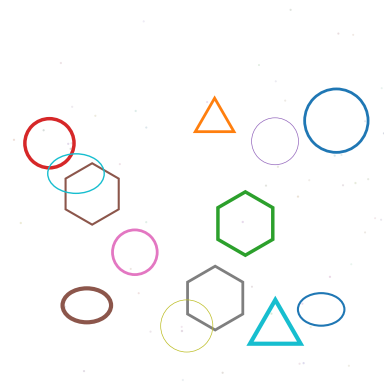[{"shape": "oval", "thickness": 1.5, "radius": 0.3, "center": [0.834, 0.196]}, {"shape": "circle", "thickness": 2, "radius": 0.41, "center": [0.874, 0.687]}, {"shape": "triangle", "thickness": 2, "radius": 0.29, "center": [0.557, 0.687]}, {"shape": "hexagon", "thickness": 2.5, "radius": 0.41, "center": [0.637, 0.419]}, {"shape": "circle", "thickness": 2.5, "radius": 0.32, "center": [0.128, 0.628]}, {"shape": "circle", "thickness": 0.5, "radius": 0.3, "center": [0.714, 0.633]}, {"shape": "oval", "thickness": 3, "radius": 0.32, "center": [0.225, 0.207]}, {"shape": "hexagon", "thickness": 1.5, "radius": 0.4, "center": [0.239, 0.496]}, {"shape": "circle", "thickness": 2, "radius": 0.29, "center": [0.35, 0.345]}, {"shape": "hexagon", "thickness": 2, "radius": 0.41, "center": [0.559, 0.226]}, {"shape": "circle", "thickness": 0.5, "radius": 0.34, "center": [0.485, 0.153]}, {"shape": "triangle", "thickness": 3, "radius": 0.38, "center": [0.715, 0.145]}, {"shape": "oval", "thickness": 1, "radius": 0.37, "center": [0.197, 0.549]}]